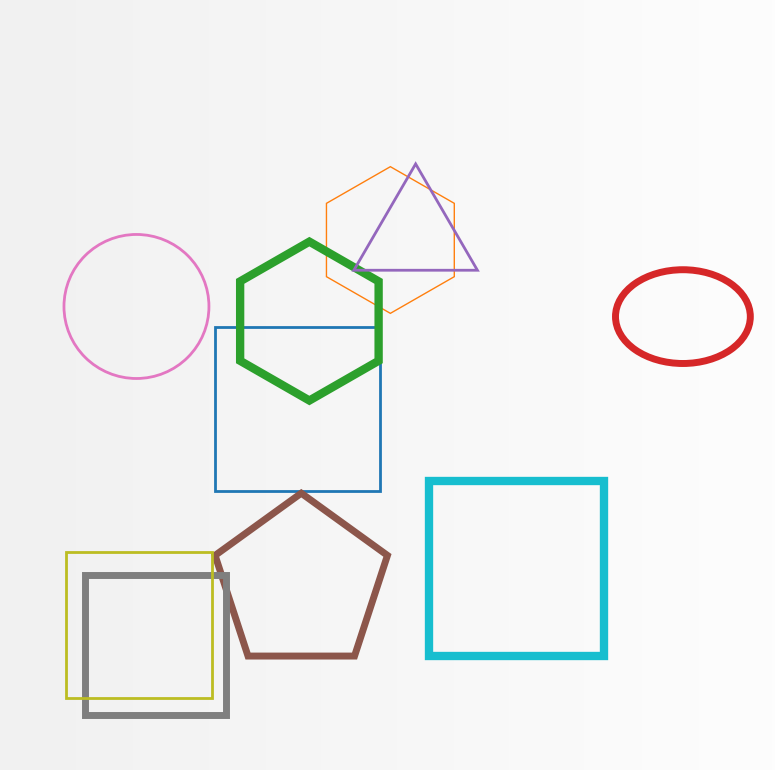[{"shape": "square", "thickness": 1, "radius": 0.53, "center": [0.384, 0.468]}, {"shape": "hexagon", "thickness": 0.5, "radius": 0.48, "center": [0.504, 0.688]}, {"shape": "hexagon", "thickness": 3, "radius": 0.52, "center": [0.399, 0.583]}, {"shape": "oval", "thickness": 2.5, "radius": 0.43, "center": [0.881, 0.589]}, {"shape": "triangle", "thickness": 1, "radius": 0.46, "center": [0.536, 0.695]}, {"shape": "pentagon", "thickness": 2.5, "radius": 0.58, "center": [0.389, 0.243]}, {"shape": "circle", "thickness": 1, "radius": 0.47, "center": [0.176, 0.602]}, {"shape": "square", "thickness": 2.5, "radius": 0.45, "center": [0.2, 0.162]}, {"shape": "square", "thickness": 1, "radius": 0.47, "center": [0.179, 0.188]}, {"shape": "square", "thickness": 3, "radius": 0.57, "center": [0.667, 0.262]}]